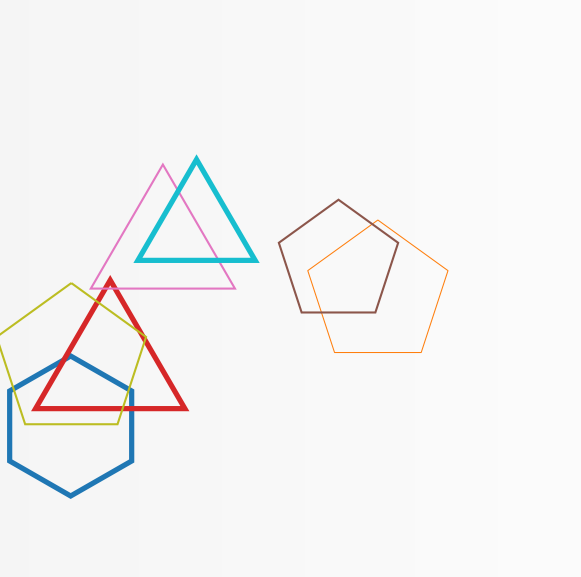[{"shape": "hexagon", "thickness": 2.5, "radius": 0.61, "center": [0.122, 0.261]}, {"shape": "pentagon", "thickness": 0.5, "radius": 0.63, "center": [0.65, 0.491]}, {"shape": "triangle", "thickness": 2.5, "radius": 0.74, "center": [0.19, 0.366]}, {"shape": "pentagon", "thickness": 1, "radius": 0.54, "center": [0.582, 0.545]}, {"shape": "triangle", "thickness": 1, "radius": 0.72, "center": [0.28, 0.571]}, {"shape": "pentagon", "thickness": 1, "radius": 0.68, "center": [0.123, 0.374]}, {"shape": "triangle", "thickness": 2.5, "radius": 0.58, "center": [0.338, 0.607]}]